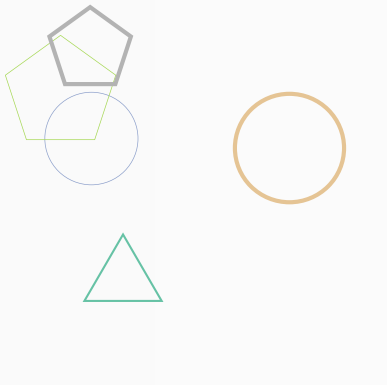[{"shape": "triangle", "thickness": 1.5, "radius": 0.58, "center": [0.318, 0.276]}, {"shape": "circle", "thickness": 0.5, "radius": 0.6, "center": [0.236, 0.64]}, {"shape": "pentagon", "thickness": 0.5, "radius": 0.75, "center": [0.156, 0.758]}, {"shape": "circle", "thickness": 3, "radius": 0.7, "center": [0.747, 0.615]}, {"shape": "pentagon", "thickness": 3, "radius": 0.55, "center": [0.233, 0.871]}]